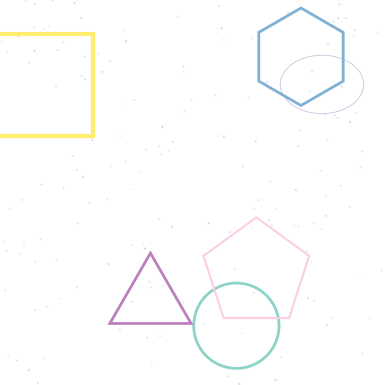[{"shape": "circle", "thickness": 2, "radius": 0.55, "center": [0.614, 0.154]}, {"shape": "oval", "thickness": 0.5, "radius": 0.54, "center": [0.836, 0.781]}, {"shape": "hexagon", "thickness": 2, "radius": 0.63, "center": [0.782, 0.853]}, {"shape": "pentagon", "thickness": 1.5, "radius": 0.72, "center": [0.666, 0.291]}, {"shape": "triangle", "thickness": 2, "radius": 0.61, "center": [0.391, 0.221]}, {"shape": "square", "thickness": 3, "radius": 0.66, "center": [0.109, 0.78]}]